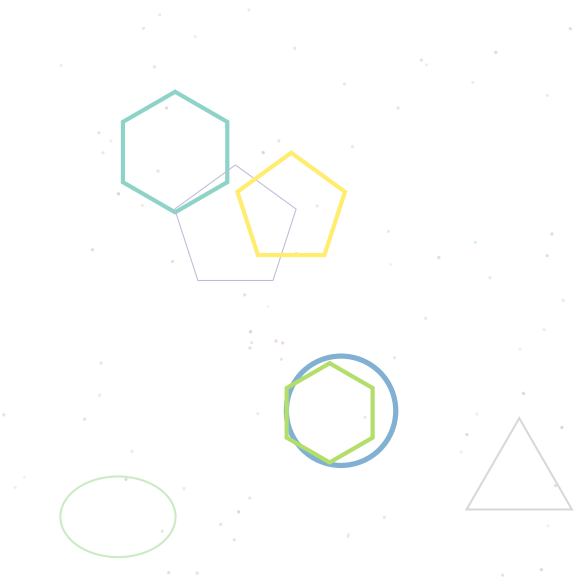[{"shape": "hexagon", "thickness": 2, "radius": 0.52, "center": [0.303, 0.736]}, {"shape": "pentagon", "thickness": 0.5, "radius": 0.55, "center": [0.408, 0.603]}, {"shape": "circle", "thickness": 2.5, "radius": 0.47, "center": [0.591, 0.288]}, {"shape": "hexagon", "thickness": 2, "radius": 0.43, "center": [0.571, 0.284]}, {"shape": "triangle", "thickness": 1, "radius": 0.53, "center": [0.899, 0.17]}, {"shape": "oval", "thickness": 1, "radius": 0.5, "center": [0.204, 0.104]}, {"shape": "pentagon", "thickness": 2, "radius": 0.49, "center": [0.504, 0.637]}]